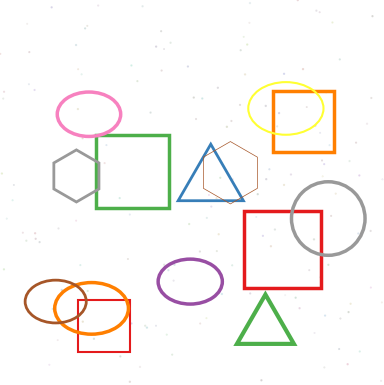[{"shape": "square", "thickness": 2.5, "radius": 0.5, "center": [0.734, 0.353]}, {"shape": "square", "thickness": 1.5, "radius": 0.34, "center": [0.27, 0.154]}, {"shape": "triangle", "thickness": 2, "radius": 0.49, "center": [0.547, 0.528]}, {"shape": "square", "thickness": 2.5, "radius": 0.48, "center": [0.345, 0.555]}, {"shape": "triangle", "thickness": 3, "radius": 0.43, "center": [0.689, 0.15]}, {"shape": "oval", "thickness": 2.5, "radius": 0.42, "center": [0.494, 0.269]}, {"shape": "oval", "thickness": 2.5, "radius": 0.48, "center": [0.238, 0.199]}, {"shape": "square", "thickness": 2.5, "radius": 0.4, "center": [0.788, 0.685]}, {"shape": "oval", "thickness": 1.5, "radius": 0.49, "center": [0.743, 0.718]}, {"shape": "oval", "thickness": 2, "radius": 0.4, "center": [0.145, 0.217]}, {"shape": "hexagon", "thickness": 0.5, "radius": 0.4, "center": [0.598, 0.551]}, {"shape": "oval", "thickness": 2.5, "radius": 0.41, "center": [0.231, 0.703]}, {"shape": "circle", "thickness": 2.5, "radius": 0.48, "center": [0.853, 0.432]}, {"shape": "hexagon", "thickness": 2, "radius": 0.34, "center": [0.198, 0.543]}]